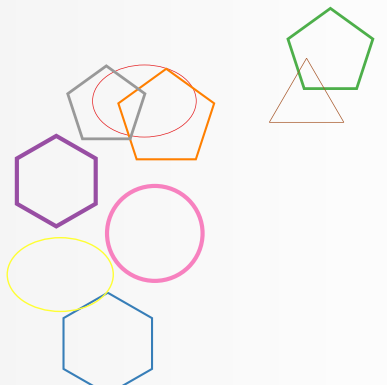[{"shape": "oval", "thickness": 0.5, "radius": 0.67, "center": [0.373, 0.738]}, {"shape": "hexagon", "thickness": 1.5, "radius": 0.66, "center": [0.278, 0.108]}, {"shape": "pentagon", "thickness": 2, "radius": 0.58, "center": [0.853, 0.863]}, {"shape": "hexagon", "thickness": 3, "radius": 0.59, "center": [0.145, 0.53]}, {"shape": "pentagon", "thickness": 1.5, "radius": 0.65, "center": [0.429, 0.691]}, {"shape": "oval", "thickness": 1, "radius": 0.68, "center": [0.155, 0.287]}, {"shape": "triangle", "thickness": 0.5, "radius": 0.56, "center": [0.791, 0.738]}, {"shape": "circle", "thickness": 3, "radius": 0.62, "center": [0.399, 0.394]}, {"shape": "pentagon", "thickness": 2, "radius": 0.52, "center": [0.274, 0.724]}]